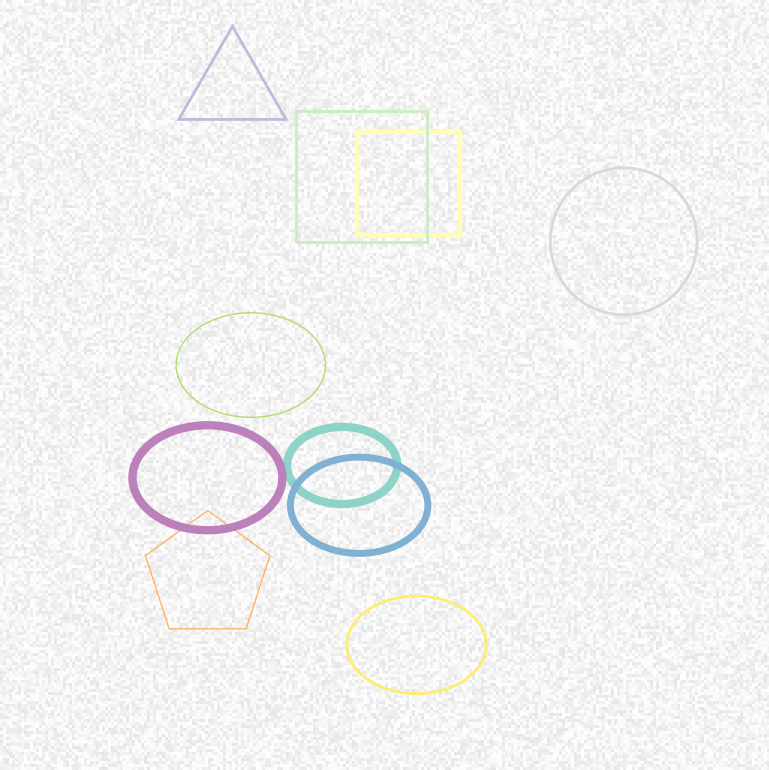[{"shape": "oval", "thickness": 3, "radius": 0.36, "center": [0.444, 0.395]}, {"shape": "square", "thickness": 1.5, "radius": 0.33, "center": [0.531, 0.761]}, {"shape": "triangle", "thickness": 1, "radius": 0.4, "center": [0.302, 0.885]}, {"shape": "oval", "thickness": 2.5, "radius": 0.45, "center": [0.466, 0.344]}, {"shape": "pentagon", "thickness": 0.5, "radius": 0.42, "center": [0.27, 0.252]}, {"shape": "oval", "thickness": 0.5, "radius": 0.49, "center": [0.326, 0.526]}, {"shape": "circle", "thickness": 1, "radius": 0.48, "center": [0.81, 0.687]}, {"shape": "oval", "thickness": 3, "radius": 0.49, "center": [0.269, 0.38]}, {"shape": "square", "thickness": 1, "radius": 0.43, "center": [0.469, 0.771]}, {"shape": "oval", "thickness": 1, "radius": 0.45, "center": [0.541, 0.163]}]